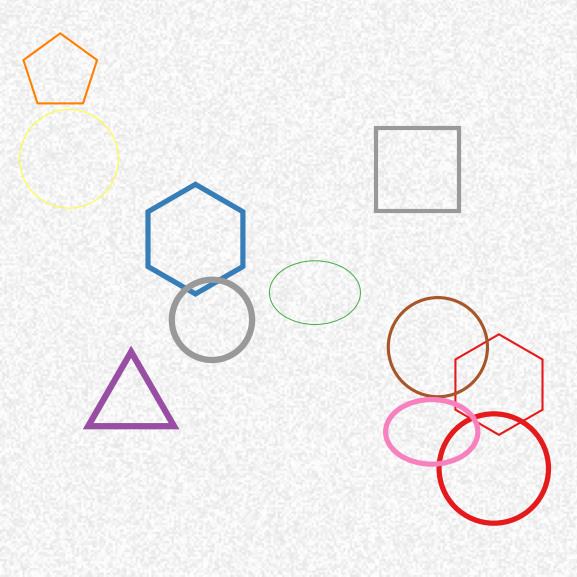[{"shape": "hexagon", "thickness": 1, "radius": 0.44, "center": [0.864, 0.333]}, {"shape": "circle", "thickness": 2.5, "radius": 0.47, "center": [0.855, 0.188]}, {"shape": "hexagon", "thickness": 2.5, "radius": 0.47, "center": [0.338, 0.585]}, {"shape": "oval", "thickness": 0.5, "radius": 0.39, "center": [0.545, 0.492]}, {"shape": "triangle", "thickness": 3, "radius": 0.43, "center": [0.227, 0.304]}, {"shape": "pentagon", "thickness": 1, "radius": 0.34, "center": [0.104, 0.874]}, {"shape": "circle", "thickness": 0.5, "radius": 0.43, "center": [0.12, 0.724]}, {"shape": "circle", "thickness": 1.5, "radius": 0.43, "center": [0.758, 0.398]}, {"shape": "oval", "thickness": 2.5, "radius": 0.4, "center": [0.748, 0.251]}, {"shape": "circle", "thickness": 3, "radius": 0.35, "center": [0.367, 0.445]}, {"shape": "square", "thickness": 2, "radius": 0.36, "center": [0.723, 0.706]}]